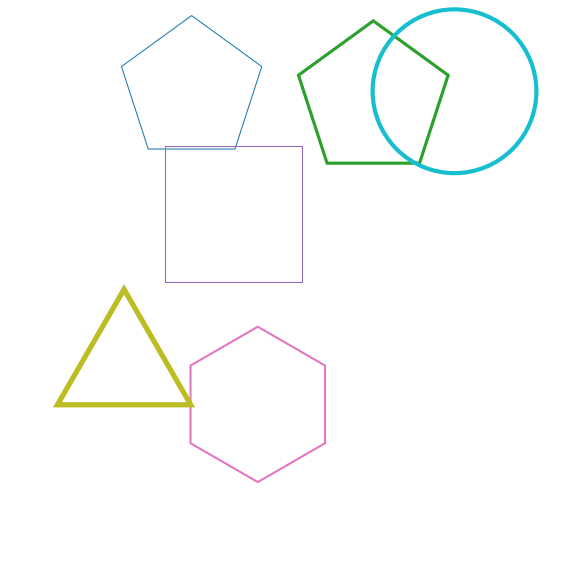[{"shape": "pentagon", "thickness": 0.5, "radius": 0.64, "center": [0.332, 0.844]}, {"shape": "pentagon", "thickness": 1.5, "radius": 0.68, "center": [0.646, 0.827]}, {"shape": "square", "thickness": 0.5, "radius": 0.59, "center": [0.404, 0.628]}, {"shape": "hexagon", "thickness": 1, "radius": 0.67, "center": [0.446, 0.299]}, {"shape": "triangle", "thickness": 2.5, "radius": 0.67, "center": [0.215, 0.365]}, {"shape": "circle", "thickness": 2, "radius": 0.71, "center": [0.787, 0.841]}]